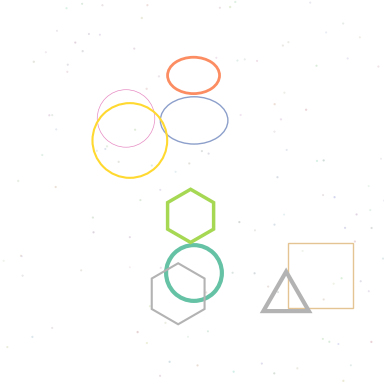[{"shape": "circle", "thickness": 3, "radius": 0.36, "center": [0.504, 0.291]}, {"shape": "oval", "thickness": 2, "radius": 0.34, "center": [0.503, 0.804]}, {"shape": "oval", "thickness": 1, "radius": 0.44, "center": [0.504, 0.687]}, {"shape": "circle", "thickness": 0.5, "radius": 0.37, "center": [0.327, 0.692]}, {"shape": "hexagon", "thickness": 2.5, "radius": 0.35, "center": [0.495, 0.439]}, {"shape": "circle", "thickness": 1.5, "radius": 0.49, "center": [0.337, 0.635]}, {"shape": "square", "thickness": 1, "radius": 0.42, "center": [0.832, 0.285]}, {"shape": "hexagon", "thickness": 1.5, "radius": 0.4, "center": [0.463, 0.237]}, {"shape": "triangle", "thickness": 3, "radius": 0.34, "center": [0.743, 0.226]}]